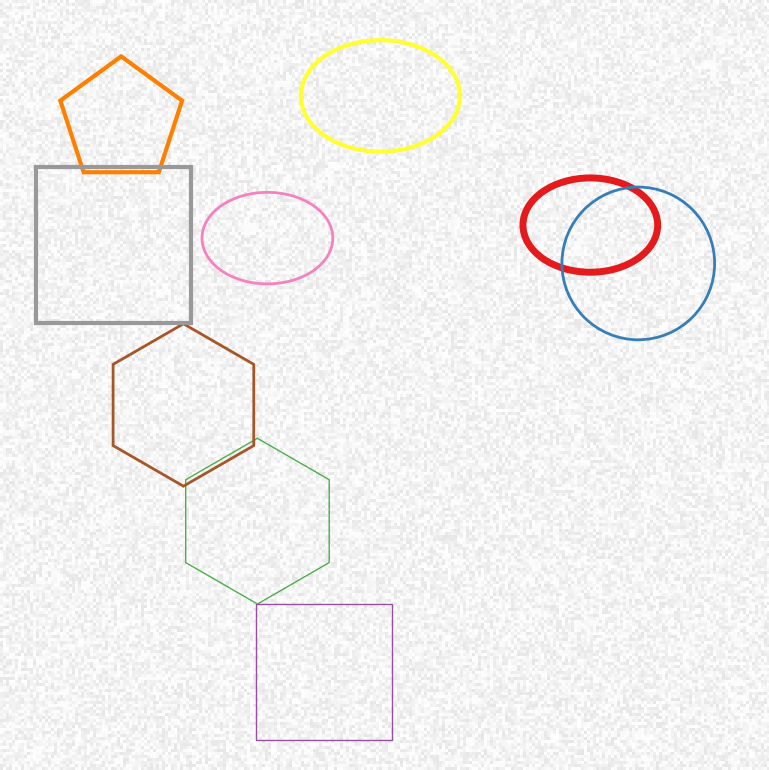[{"shape": "oval", "thickness": 2.5, "radius": 0.44, "center": [0.767, 0.708]}, {"shape": "circle", "thickness": 1, "radius": 0.5, "center": [0.829, 0.658]}, {"shape": "hexagon", "thickness": 0.5, "radius": 0.54, "center": [0.334, 0.323]}, {"shape": "square", "thickness": 0.5, "radius": 0.44, "center": [0.42, 0.128]}, {"shape": "pentagon", "thickness": 1.5, "radius": 0.42, "center": [0.157, 0.844]}, {"shape": "oval", "thickness": 1.5, "radius": 0.52, "center": [0.494, 0.875]}, {"shape": "hexagon", "thickness": 1, "radius": 0.53, "center": [0.238, 0.474]}, {"shape": "oval", "thickness": 1, "radius": 0.42, "center": [0.347, 0.691]}, {"shape": "square", "thickness": 1.5, "radius": 0.51, "center": [0.147, 0.682]}]